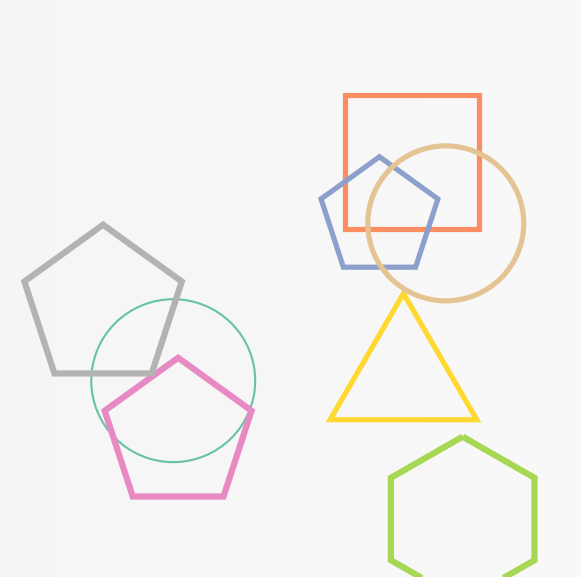[{"shape": "circle", "thickness": 1, "radius": 0.71, "center": [0.298, 0.34]}, {"shape": "square", "thickness": 2.5, "radius": 0.58, "center": [0.708, 0.719]}, {"shape": "pentagon", "thickness": 2.5, "radius": 0.53, "center": [0.653, 0.622]}, {"shape": "pentagon", "thickness": 3, "radius": 0.66, "center": [0.306, 0.247]}, {"shape": "hexagon", "thickness": 3, "radius": 0.71, "center": [0.796, 0.1]}, {"shape": "triangle", "thickness": 2.5, "radius": 0.73, "center": [0.694, 0.345]}, {"shape": "circle", "thickness": 2.5, "radius": 0.67, "center": [0.767, 0.612]}, {"shape": "pentagon", "thickness": 3, "radius": 0.71, "center": [0.177, 0.468]}]